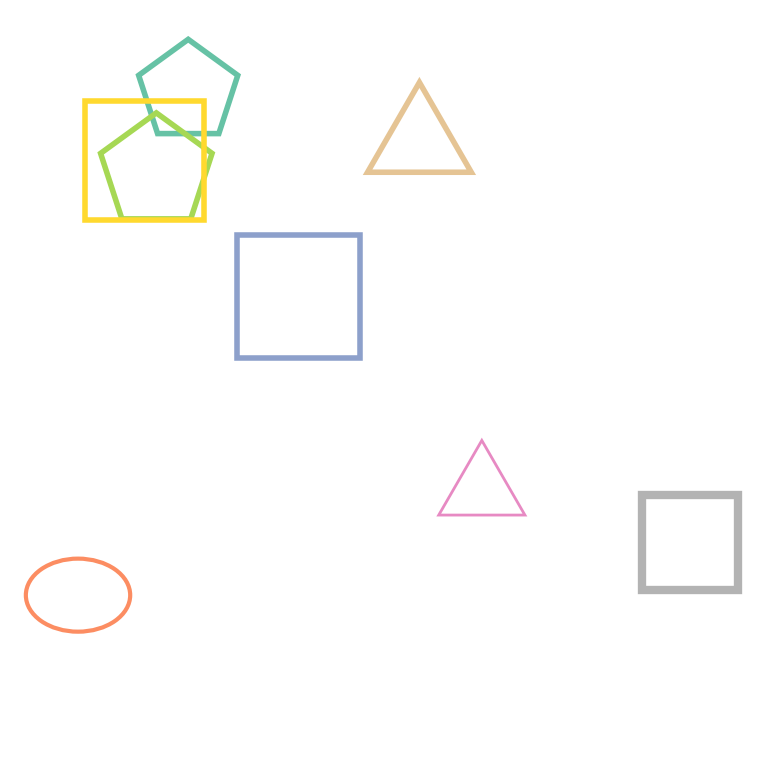[{"shape": "pentagon", "thickness": 2, "radius": 0.34, "center": [0.244, 0.881]}, {"shape": "oval", "thickness": 1.5, "radius": 0.34, "center": [0.101, 0.227]}, {"shape": "square", "thickness": 2, "radius": 0.4, "center": [0.388, 0.615]}, {"shape": "triangle", "thickness": 1, "radius": 0.32, "center": [0.626, 0.363]}, {"shape": "pentagon", "thickness": 2, "radius": 0.38, "center": [0.203, 0.777]}, {"shape": "square", "thickness": 2, "radius": 0.39, "center": [0.188, 0.791]}, {"shape": "triangle", "thickness": 2, "radius": 0.39, "center": [0.545, 0.815]}, {"shape": "square", "thickness": 3, "radius": 0.31, "center": [0.896, 0.296]}]